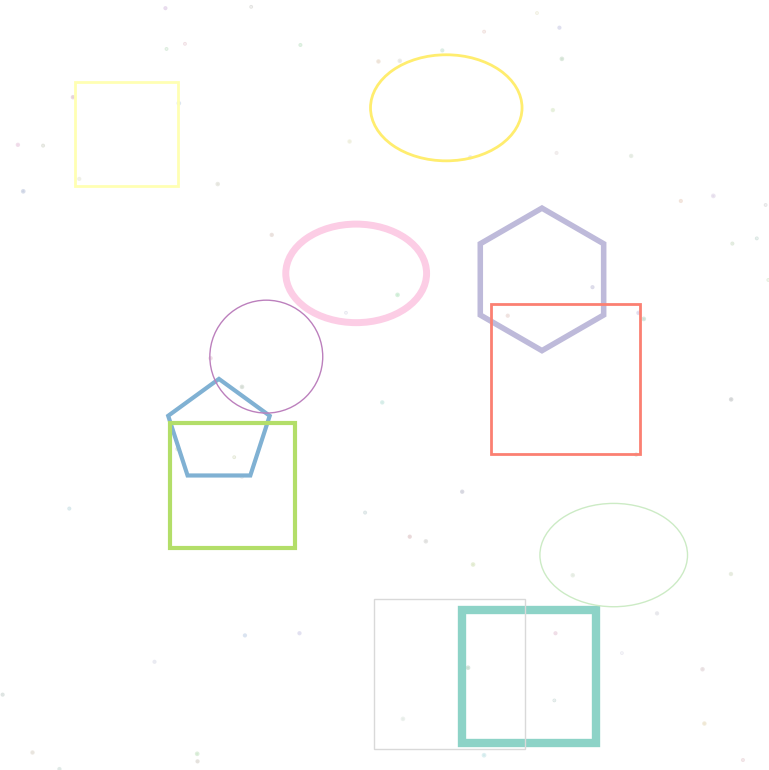[{"shape": "square", "thickness": 3, "radius": 0.43, "center": [0.687, 0.122]}, {"shape": "square", "thickness": 1, "radius": 0.34, "center": [0.164, 0.826]}, {"shape": "hexagon", "thickness": 2, "radius": 0.46, "center": [0.704, 0.637]}, {"shape": "square", "thickness": 1, "radius": 0.49, "center": [0.734, 0.508]}, {"shape": "pentagon", "thickness": 1.5, "radius": 0.35, "center": [0.284, 0.439]}, {"shape": "square", "thickness": 1.5, "radius": 0.41, "center": [0.302, 0.369]}, {"shape": "oval", "thickness": 2.5, "radius": 0.46, "center": [0.463, 0.645]}, {"shape": "square", "thickness": 0.5, "radius": 0.49, "center": [0.583, 0.125]}, {"shape": "circle", "thickness": 0.5, "radius": 0.37, "center": [0.346, 0.537]}, {"shape": "oval", "thickness": 0.5, "radius": 0.48, "center": [0.797, 0.279]}, {"shape": "oval", "thickness": 1, "radius": 0.49, "center": [0.58, 0.86]}]